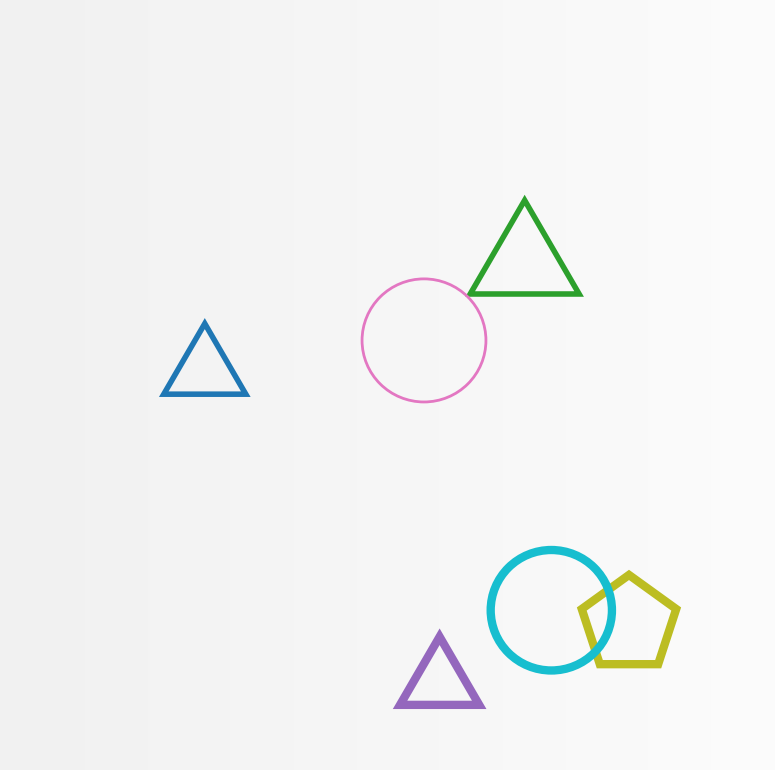[{"shape": "triangle", "thickness": 2, "radius": 0.31, "center": [0.264, 0.519]}, {"shape": "triangle", "thickness": 2, "radius": 0.41, "center": [0.677, 0.659]}, {"shape": "triangle", "thickness": 3, "radius": 0.29, "center": [0.567, 0.114]}, {"shape": "circle", "thickness": 1, "radius": 0.4, "center": [0.547, 0.558]}, {"shape": "pentagon", "thickness": 3, "radius": 0.32, "center": [0.812, 0.189]}, {"shape": "circle", "thickness": 3, "radius": 0.39, "center": [0.711, 0.207]}]